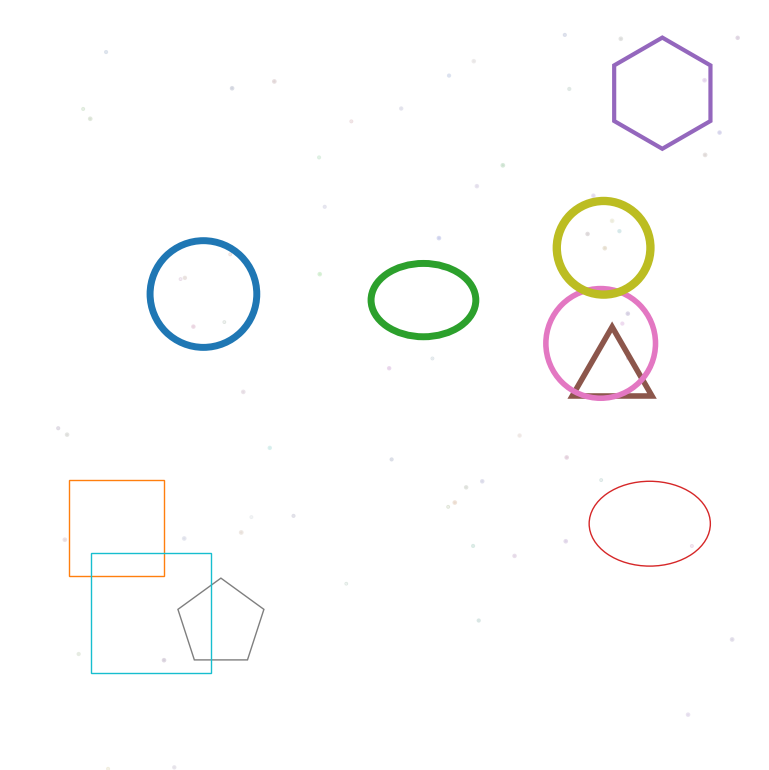[{"shape": "circle", "thickness": 2.5, "radius": 0.35, "center": [0.264, 0.618]}, {"shape": "square", "thickness": 0.5, "radius": 0.31, "center": [0.151, 0.314]}, {"shape": "oval", "thickness": 2.5, "radius": 0.34, "center": [0.55, 0.61]}, {"shape": "oval", "thickness": 0.5, "radius": 0.39, "center": [0.844, 0.32]}, {"shape": "hexagon", "thickness": 1.5, "radius": 0.36, "center": [0.86, 0.879]}, {"shape": "triangle", "thickness": 2, "radius": 0.3, "center": [0.795, 0.516]}, {"shape": "circle", "thickness": 2, "radius": 0.36, "center": [0.78, 0.554]}, {"shape": "pentagon", "thickness": 0.5, "radius": 0.29, "center": [0.287, 0.19]}, {"shape": "circle", "thickness": 3, "radius": 0.3, "center": [0.784, 0.678]}, {"shape": "square", "thickness": 0.5, "radius": 0.39, "center": [0.196, 0.204]}]